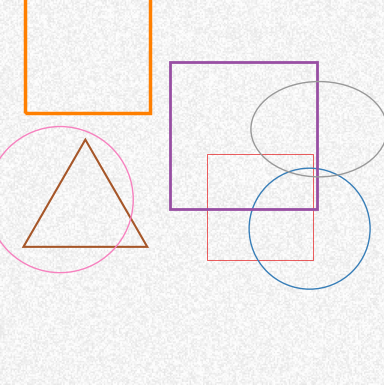[{"shape": "square", "thickness": 0.5, "radius": 0.69, "center": [0.675, 0.463]}, {"shape": "circle", "thickness": 1, "radius": 0.79, "center": [0.804, 0.406]}, {"shape": "square", "thickness": 2, "radius": 0.96, "center": [0.633, 0.647]}, {"shape": "square", "thickness": 2.5, "radius": 0.81, "center": [0.226, 0.869]}, {"shape": "triangle", "thickness": 1.5, "radius": 0.93, "center": [0.222, 0.452]}, {"shape": "circle", "thickness": 1, "radius": 0.95, "center": [0.156, 0.482]}, {"shape": "oval", "thickness": 1, "radius": 0.88, "center": [0.829, 0.664]}]